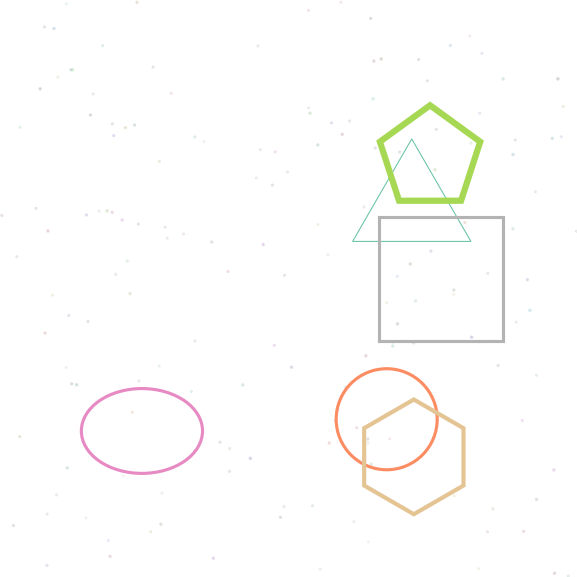[{"shape": "triangle", "thickness": 0.5, "radius": 0.59, "center": [0.713, 0.64]}, {"shape": "circle", "thickness": 1.5, "radius": 0.44, "center": [0.67, 0.273]}, {"shape": "oval", "thickness": 1.5, "radius": 0.52, "center": [0.246, 0.253]}, {"shape": "pentagon", "thickness": 3, "radius": 0.46, "center": [0.745, 0.725]}, {"shape": "hexagon", "thickness": 2, "radius": 0.5, "center": [0.717, 0.208]}, {"shape": "square", "thickness": 1.5, "radius": 0.54, "center": [0.764, 0.515]}]